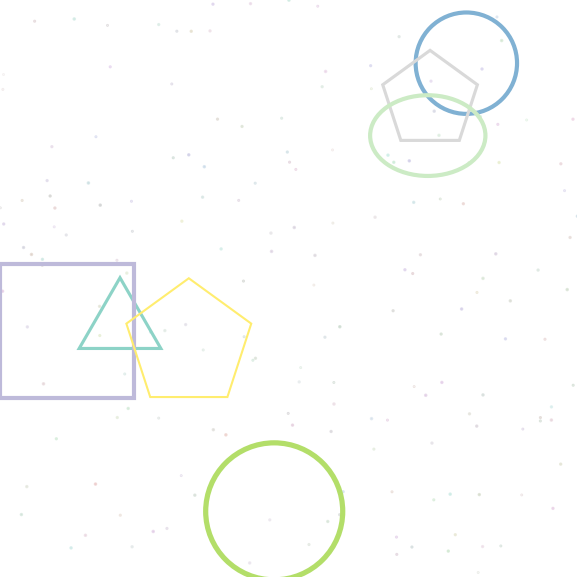[{"shape": "triangle", "thickness": 1.5, "radius": 0.41, "center": [0.208, 0.437]}, {"shape": "square", "thickness": 2, "radius": 0.58, "center": [0.116, 0.426]}, {"shape": "circle", "thickness": 2, "radius": 0.44, "center": [0.808, 0.89]}, {"shape": "circle", "thickness": 2.5, "radius": 0.59, "center": [0.475, 0.114]}, {"shape": "pentagon", "thickness": 1.5, "radius": 0.43, "center": [0.745, 0.826]}, {"shape": "oval", "thickness": 2, "radius": 0.5, "center": [0.741, 0.764]}, {"shape": "pentagon", "thickness": 1, "radius": 0.57, "center": [0.327, 0.404]}]